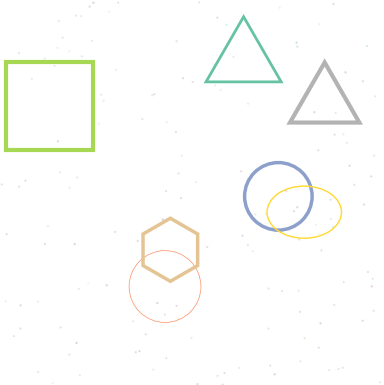[{"shape": "triangle", "thickness": 2, "radius": 0.56, "center": [0.633, 0.844]}, {"shape": "circle", "thickness": 0.5, "radius": 0.47, "center": [0.429, 0.256]}, {"shape": "circle", "thickness": 2.5, "radius": 0.44, "center": [0.723, 0.49]}, {"shape": "square", "thickness": 3, "radius": 0.57, "center": [0.129, 0.725]}, {"shape": "oval", "thickness": 1, "radius": 0.48, "center": [0.79, 0.449]}, {"shape": "hexagon", "thickness": 2.5, "radius": 0.41, "center": [0.442, 0.351]}, {"shape": "triangle", "thickness": 3, "radius": 0.52, "center": [0.843, 0.734]}]